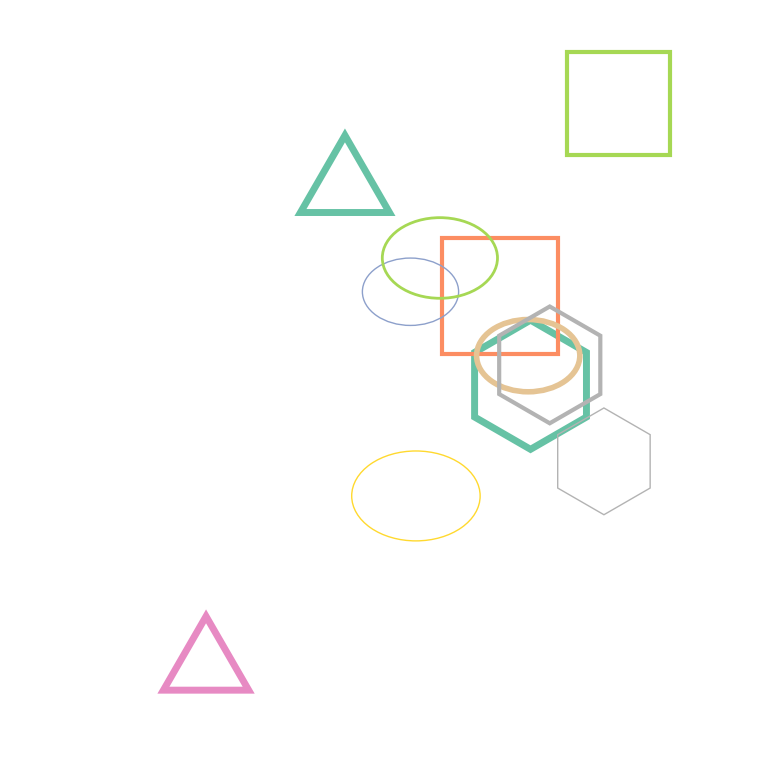[{"shape": "hexagon", "thickness": 2.5, "radius": 0.42, "center": [0.689, 0.5]}, {"shape": "triangle", "thickness": 2.5, "radius": 0.33, "center": [0.448, 0.757]}, {"shape": "square", "thickness": 1.5, "radius": 0.38, "center": [0.649, 0.615]}, {"shape": "oval", "thickness": 0.5, "radius": 0.31, "center": [0.533, 0.621]}, {"shape": "triangle", "thickness": 2.5, "radius": 0.32, "center": [0.268, 0.136]}, {"shape": "oval", "thickness": 1, "radius": 0.37, "center": [0.571, 0.665]}, {"shape": "square", "thickness": 1.5, "radius": 0.34, "center": [0.803, 0.866]}, {"shape": "oval", "thickness": 0.5, "radius": 0.42, "center": [0.54, 0.356]}, {"shape": "oval", "thickness": 2, "radius": 0.34, "center": [0.686, 0.538]}, {"shape": "hexagon", "thickness": 0.5, "radius": 0.35, "center": [0.784, 0.401]}, {"shape": "hexagon", "thickness": 1.5, "radius": 0.38, "center": [0.714, 0.526]}]